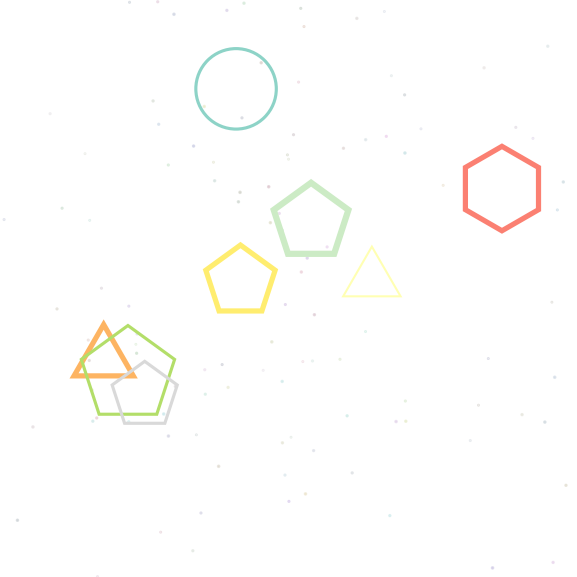[{"shape": "circle", "thickness": 1.5, "radius": 0.35, "center": [0.409, 0.845]}, {"shape": "triangle", "thickness": 1, "radius": 0.29, "center": [0.644, 0.515]}, {"shape": "hexagon", "thickness": 2.5, "radius": 0.37, "center": [0.869, 0.673]}, {"shape": "triangle", "thickness": 2.5, "radius": 0.3, "center": [0.179, 0.378]}, {"shape": "pentagon", "thickness": 1.5, "radius": 0.42, "center": [0.222, 0.351]}, {"shape": "pentagon", "thickness": 1.5, "radius": 0.3, "center": [0.251, 0.314]}, {"shape": "pentagon", "thickness": 3, "radius": 0.34, "center": [0.539, 0.615]}, {"shape": "pentagon", "thickness": 2.5, "radius": 0.32, "center": [0.416, 0.512]}]